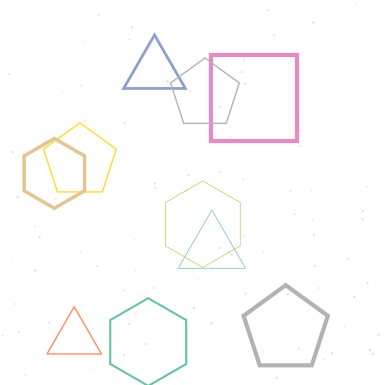[{"shape": "triangle", "thickness": 0.5, "radius": 0.5, "center": [0.55, 0.354]}, {"shape": "hexagon", "thickness": 1.5, "radius": 0.57, "center": [0.385, 0.112]}, {"shape": "triangle", "thickness": 1, "radius": 0.41, "center": [0.193, 0.121]}, {"shape": "triangle", "thickness": 2, "radius": 0.46, "center": [0.401, 0.817]}, {"shape": "square", "thickness": 3, "radius": 0.56, "center": [0.66, 0.746]}, {"shape": "hexagon", "thickness": 0.5, "radius": 0.56, "center": [0.527, 0.418]}, {"shape": "pentagon", "thickness": 1, "radius": 0.5, "center": [0.208, 0.582]}, {"shape": "hexagon", "thickness": 2.5, "radius": 0.45, "center": [0.141, 0.55]}, {"shape": "pentagon", "thickness": 3, "radius": 0.58, "center": [0.742, 0.144]}, {"shape": "pentagon", "thickness": 1, "radius": 0.47, "center": [0.532, 0.755]}]